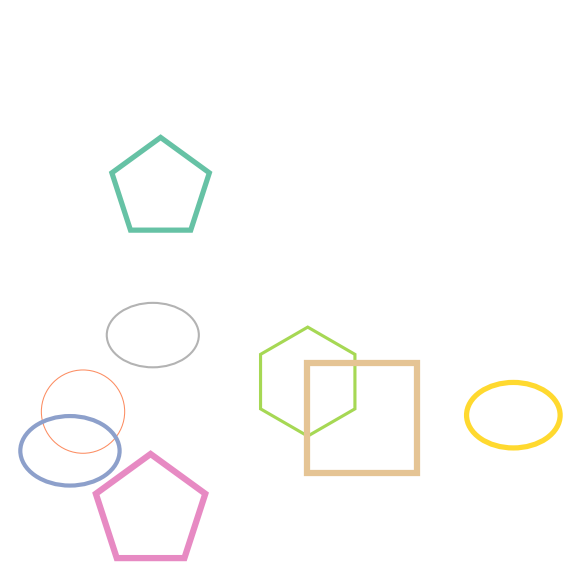[{"shape": "pentagon", "thickness": 2.5, "radius": 0.44, "center": [0.278, 0.672]}, {"shape": "circle", "thickness": 0.5, "radius": 0.36, "center": [0.144, 0.286]}, {"shape": "oval", "thickness": 2, "radius": 0.43, "center": [0.121, 0.219]}, {"shape": "pentagon", "thickness": 3, "radius": 0.5, "center": [0.261, 0.113]}, {"shape": "hexagon", "thickness": 1.5, "radius": 0.47, "center": [0.533, 0.338]}, {"shape": "oval", "thickness": 2.5, "radius": 0.41, "center": [0.889, 0.28]}, {"shape": "square", "thickness": 3, "radius": 0.47, "center": [0.627, 0.275]}, {"shape": "oval", "thickness": 1, "radius": 0.4, "center": [0.265, 0.419]}]